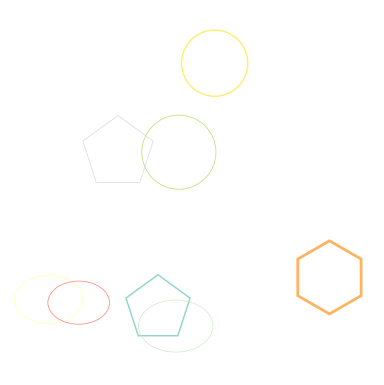[{"shape": "pentagon", "thickness": 1, "radius": 0.44, "center": [0.41, 0.199]}, {"shape": "oval", "thickness": 0.5, "radius": 0.45, "center": [0.127, 0.222]}, {"shape": "oval", "thickness": 0.5, "radius": 0.4, "center": [0.204, 0.214]}, {"shape": "hexagon", "thickness": 2, "radius": 0.48, "center": [0.856, 0.28]}, {"shape": "circle", "thickness": 0.5, "radius": 0.48, "center": [0.465, 0.605]}, {"shape": "pentagon", "thickness": 0.5, "radius": 0.48, "center": [0.307, 0.604]}, {"shape": "oval", "thickness": 0.5, "radius": 0.48, "center": [0.456, 0.153]}, {"shape": "circle", "thickness": 1, "radius": 0.43, "center": [0.558, 0.836]}]